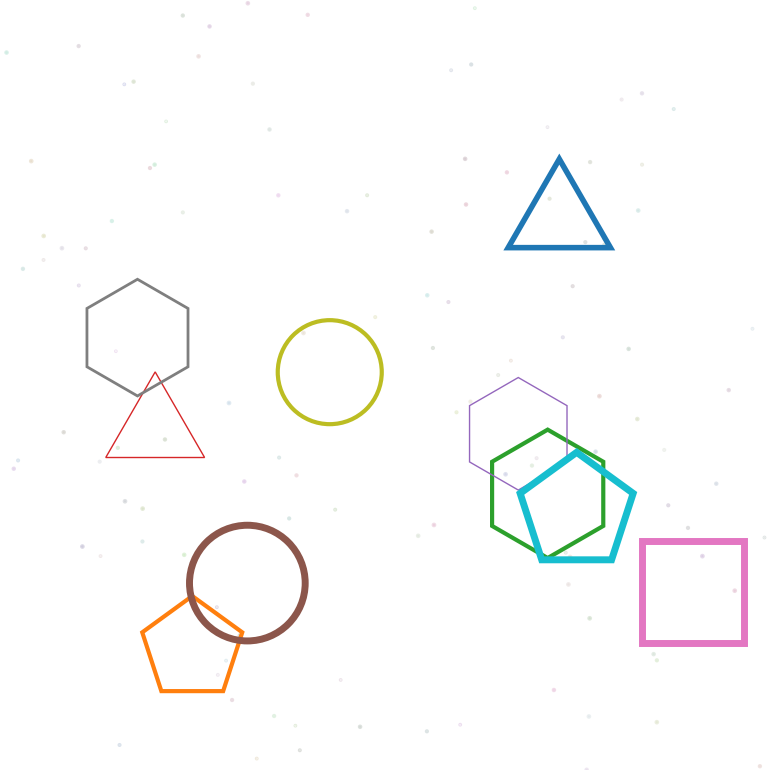[{"shape": "triangle", "thickness": 2, "radius": 0.38, "center": [0.726, 0.717]}, {"shape": "pentagon", "thickness": 1.5, "radius": 0.34, "center": [0.25, 0.158]}, {"shape": "hexagon", "thickness": 1.5, "radius": 0.42, "center": [0.711, 0.359]}, {"shape": "triangle", "thickness": 0.5, "radius": 0.37, "center": [0.202, 0.443]}, {"shape": "hexagon", "thickness": 0.5, "radius": 0.37, "center": [0.673, 0.437]}, {"shape": "circle", "thickness": 2.5, "radius": 0.38, "center": [0.321, 0.243]}, {"shape": "square", "thickness": 2.5, "radius": 0.33, "center": [0.9, 0.231]}, {"shape": "hexagon", "thickness": 1, "radius": 0.38, "center": [0.179, 0.562]}, {"shape": "circle", "thickness": 1.5, "radius": 0.34, "center": [0.428, 0.517]}, {"shape": "pentagon", "thickness": 2.5, "radius": 0.39, "center": [0.749, 0.335]}]